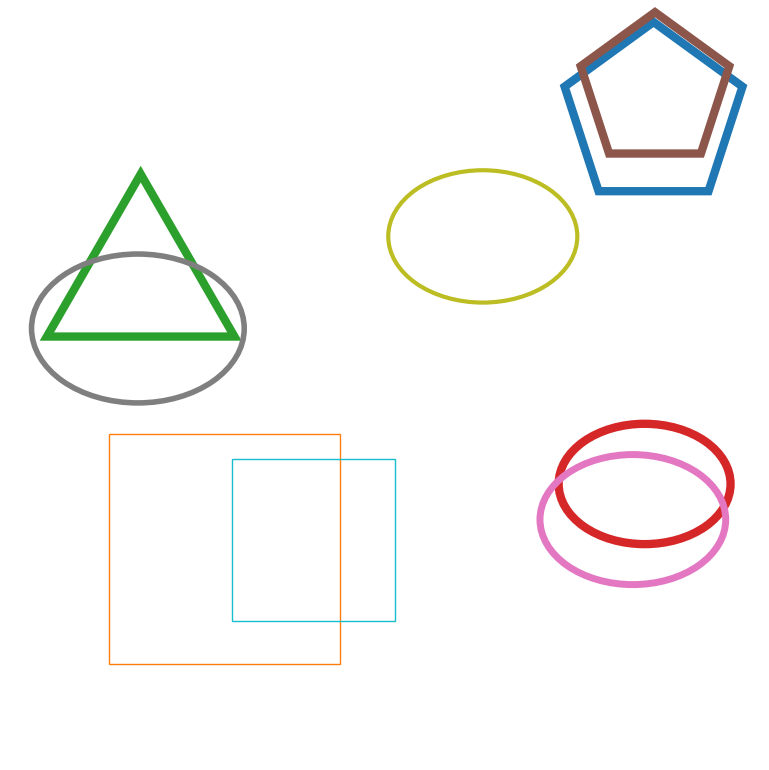[{"shape": "pentagon", "thickness": 3, "radius": 0.61, "center": [0.849, 0.85]}, {"shape": "square", "thickness": 0.5, "radius": 0.75, "center": [0.291, 0.287]}, {"shape": "triangle", "thickness": 3, "radius": 0.7, "center": [0.183, 0.633]}, {"shape": "oval", "thickness": 3, "radius": 0.56, "center": [0.837, 0.371]}, {"shape": "pentagon", "thickness": 3, "radius": 0.51, "center": [0.851, 0.883]}, {"shape": "oval", "thickness": 2.5, "radius": 0.6, "center": [0.822, 0.325]}, {"shape": "oval", "thickness": 2, "radius": 0.69, "center": [0.179, 0.573]}, {"shape": "oval", "thickness": 1.5, "radius": 0.61, "center": [0.627, 0.693]}, {"shape": "square", "thickness": 0.5, "radius": 0.53, "center": [0.408, 0.299]}]